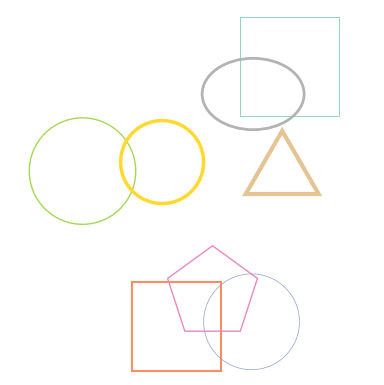[{"shape": "square", "thickness": 0.5, "radius": 0.64, "center": [0.752, 0.828]}, {"shape": "square", "thickness": 1.5, "radius": 0.58, "center": [0.458, 0.151]}, {"shape": "circle", "thickness": 0.5, "radius": 0.62, "center": [0.653, 0.164]}, {"shape": "pentagon", "thickness": 1, "radius": 0.61, "center": [0.552, 0.239]}, {"shape": "circle", "thickness": 1, "radius": 0.69, "center": [0.214, 0.556]}, {"shape": "circle", "thickness": 2.5, "radius": 0.54, "center": [0.421, 0.579]}, {"shape": "triangle", "thickness": 3, "radius": 0.55, "center": [0.733, 0.551]}, {"shape": "oval", "thickness": 2, "radius": 0.66, "center": [0.657, 0.756]}]